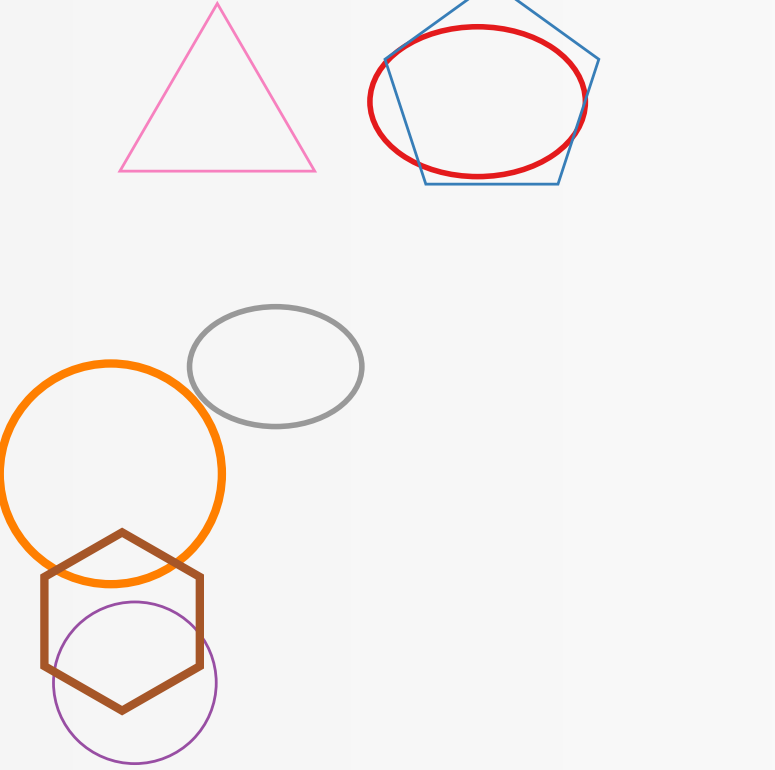[{"shape": "oval", "thickness": 2, "radius": 0.7, "center": [0.616, 0.868]}, {"shape": "pentagon", "thickness": 1, "radius": 0.73, "center": [0.635, 0.878]}, {"shape": "circle", "thickness": 1, "radius": 0.52, "center": [0.174, 0.113]}, {"shape": "circle", "thickness": 3, "radius": 0.72, "center": [0.143, 0.385]}, {"shape": "hexagon", "thickness": 3, "radius": 0.58, "center": [0.158, 0.193]}, {"shape": "triangle", "thickness": 1, "radius": 0.73, "center": [0.28, 0.85]}, {"shape": "oval", "thickness": 2, "radius": 0.56, "center": [0.356, 0.524]}]